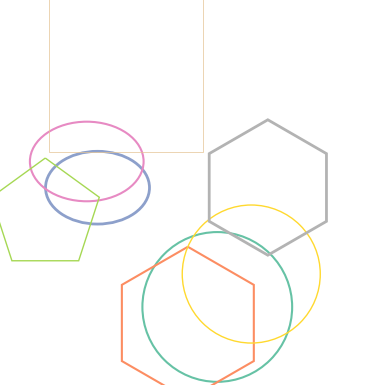[{"shape": "circle", "thickness": 1.5, "radius": 0.97, "center": [0.564, 0.203]}, {"shape": "hexagon", "thickness": 1.5, "radius": 0.99, "center": [0.488, 0.161]}, {"shape": "oval", "thickness": 2, "radius": 0.67, "center": [0.253, 0.513]}, {"shape": "oval", "thickness": 1.5, "radius": 0.74, "center": [0.225, 0.581]}, {"shape": "pentagon", "thickness": 1, "radius": 0.74, "center": [0.118, 0.442]}, {"shape": "circle", "thickness": 1, "radius": 0.9, "center": [0.653, 0.288]}, {"shape": "square", "thickness": 0.5, "radius": 0.99, "center": [0.327, 0.804]}, {"shape": "hexagon", "thickness": 2, "radius": 0.88, "center": [0.696, 0.513]}]